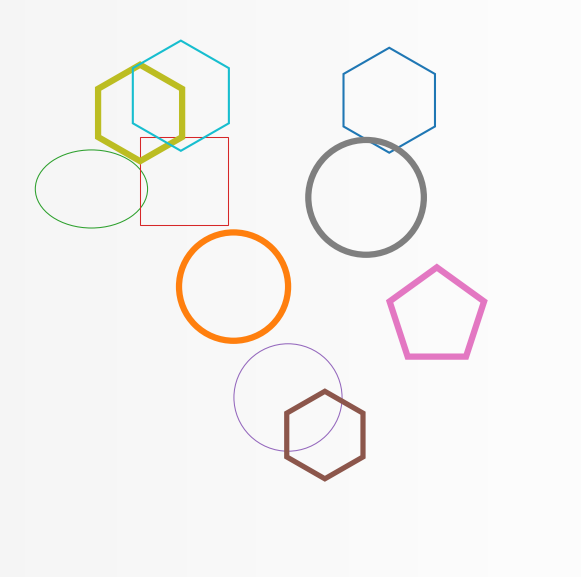[{"shape": "hexagon", "thickness": 1, "radius": 0.45, "center": [0.67, 0.826]}, {"shape": "circle", "thickness": 3, "radius": 0.47, "center": [0.402, 0.503]}, {"shape": "oval", "thickness": 0.5, "radius": 0.48, "center": [0.157, 0.672]}, {"shape": "square", "thickness": 0.5, "radius": 0.38, "center": [0.316, 0.686]}, {"shape": "circle", "thickness": 0.5, "radius": 0.47, "center": [0.495, 0.311]}, {"shape": "hexagon", "thickness": 2.5, "radius": 0.38, "center": [0.559, 0.246]}, {"shape": "pentagon", "thickness": 3, "radius": 0.43, "center": [0.752, 0.451]}, {"shape": "circle", "thickness": 3, "radius": 0.5, "center": [0.63, 0.657]}, {"shape": "hexagon", "thickness": 3, "radius": 0.42, "center": [0.241, 0.804]}, {"shape": "hexagon", "thickness": 1, "radius": 0.48, "center": [0.311, 0.833]}]